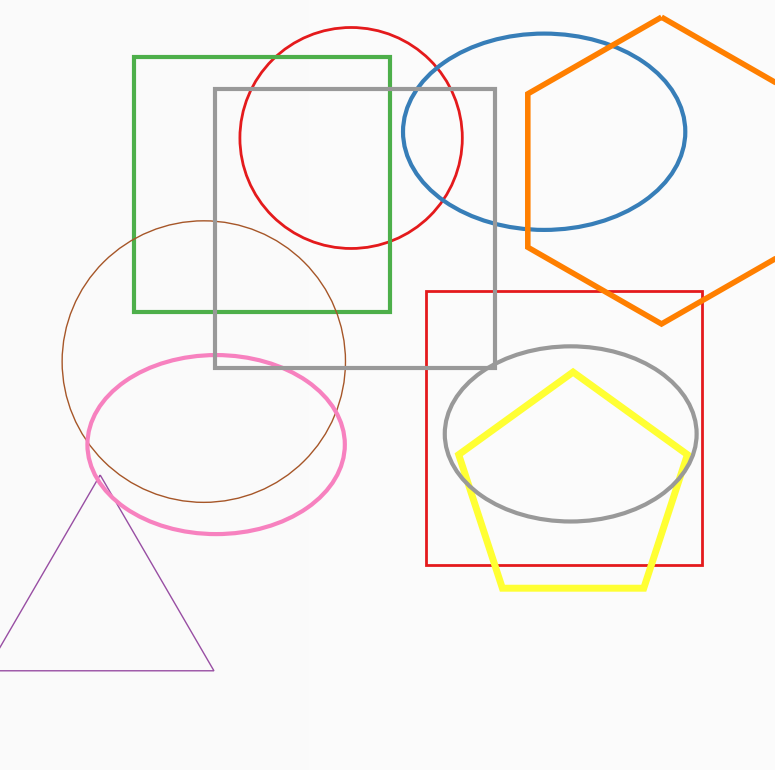[{"shape": "circle", "thickness": 1, "radius": 0.72, "center": [0.453, 0.821]}, {"shape": "square", "thickness": 1, "radius": 0.89, "center": [0.727, 0.444]}, {"shape": "oval", "thickness": 1.5, "radius": 0.91, "center": [0.702, 0.829]}, {"shape": "square", "thickness": 1.5, "radius": 0.83, "center": [0.338, 0.76]}, {"shape": "triangle", "thickness": 0.5, "radius": 0.85, "center": [0.129, 0.214]}, {"shape": "hexagon", "thickness": 2, "radius": 1.0, "center": [0.854, 0.778]}, {"shape": "pentagon", "thickness": 2.5, "radius": 0.78, "center": [0.739, 0.362]}, {"shape": "circle", "thickness": 0.5, "radius": 0.91, "center": [0.263, 0.53]}, {"shape": "oval", "thickness": 1.5, "radius": 0.83, "center": [0.279, 0.423]}, {"shape": "square", "thickness": 1.5, "radius": 0.9, "center": [0.458, 0.703]}, {"shape": "oval", "thickness": 1.5, "radius": 0.81, "center": [0.736, 0.436]}]